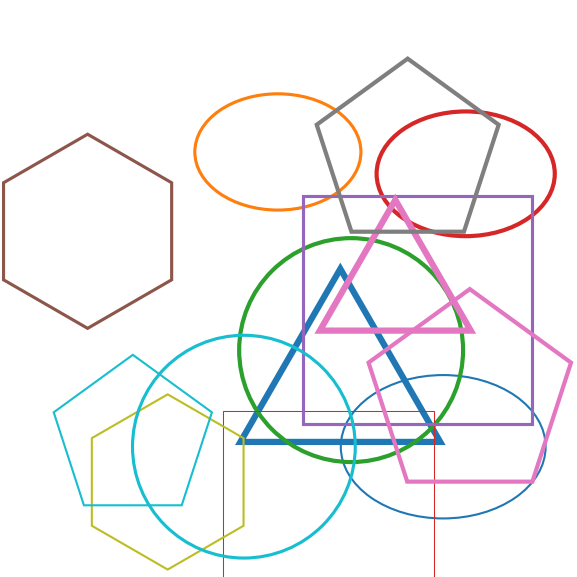[{"shape": "oval", "thickness": 1, "radius": 0.89, "center": [0.767, 0.226]}, {"shape": "triangle", "thickness": 3, "radius": 1.0, "center": [0.589, 0.334]}, {"shape": "oval", "thickness": 1.5, "radius": 0.72, "center": [0.481, 0.736]}, {"shape": "circle", "thickness": 2, "radius": 0.97, "center": [0.608, 0.393]}, {"shape": "oval", "thickness": 2, "radius": 0.77, "center": [0.806, 0.698]}, {"shape": "square", "thickness": 0.5, "radius": 0.91, "center": [0.569, 0.105]}, {"shape": "square", "thickness": 1.5, "radius": 0.99, "center": [0.723, 0.463]}, {"shape": "hexagon", "thickness": 1.5, "radius": 0.84, "center": [0.152, 0.599]}, {"shape": "triangle", "thickness": 3, "radius": 0.75, "center": [0.685, 0.502]}, {"shape": "pentagon", "thickness": 2, "radius": 0.92, "center": [0.814, 0.314]}, {"shape": "pentagon", "thickness": 2, "radius": 0.83, "center": [0.706, 0.732]}, {"shape": "hexagon", "thickness": 1, "radius": 0.76, "center": [0.29, 0.165]}, {"shape": "pentagon", "thickness": 1, "radius": 0.72, "center": [0.23, 0.241]}, {"shape": "circle", "thickness": 1.5, "radius": 0.96, "center": [0.422, 0.226]}]